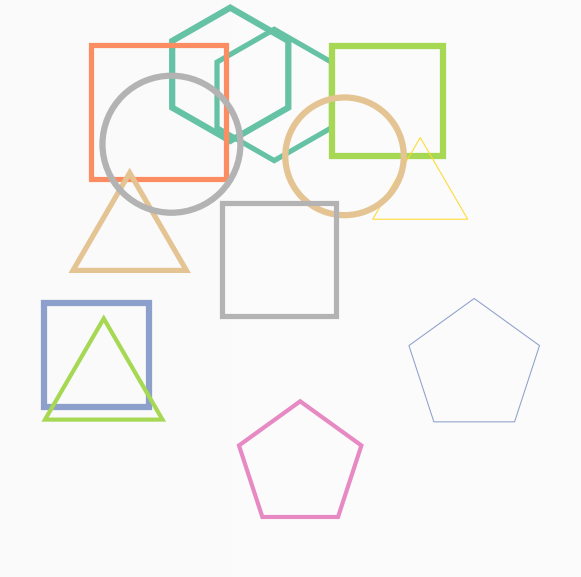[{"shape": "hexagon", "thickness": 2.5, "radius": 0.57, "center": [0.472, 0.835]}, {"shape": "hexagon", "thickness": 3, "radius": 0.58, "center": [0.396, 0.871]}, {"shape": "square", "thickness": 2.5, "radius": 0.58, "center": [0.273, 0.805]}, {"shape": "square", "thickness": 3, "radius": 0.45, "center": [0.166, 0.385]}, {"shape": "pentagon", "thickness": 0.5, "radius": 0.59, "center": [0.816, 0.364]}, {"shape": "pentagon", "thickness": 2, "radius": 0.55, "center": [0.516, 0.194]}, {"shape": "triangle", "thickness": 2, "radius": 0.58, "center": [0.178, 0.331]}, {"shape": "square", "thickness": 3, "radius": 0.48, "center": [0.667, 0.824]}, {"shape": "triangle", "thickness": 0.5, "radius": 0.47, "center": [0.723, 0.667]}, {"shape": "triangle", "thickness": 2.5, "radius": 0.56, "center": [0.223, 0.587]}, {"shape": "circle", "thickness": 3, "radius": 0.51, "center": [0.593, 0.728]}, {"shape": "square", "thickness": 2.5, "radius": 0.49, "center": [0.481, 0.549]}, {"shape": "circle", "thickness": 3, "radius": 0.59, "center": [0.295, 0.749]}]